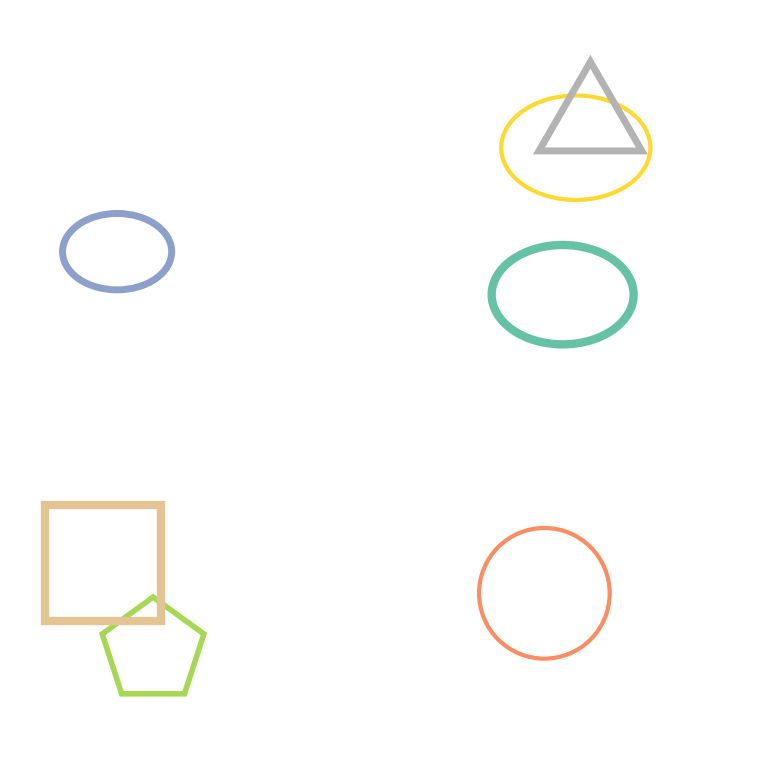[{"shape": "oval", "thickness": 3, "radius": 0.46, "center": [0.731, 0.617]}, {"shape": "circle", "thickness": 1.5, "radius": 0.42, "center": [0.707, 0.229]}, {"shape": "oval", "thickness": 2.5, "radius": 0.35, "center": [0.152, 0.673]}, {"shape": "pentagon", "thickness": 2, "radius": 0.35, "center": [0.199, 0.155]}, {"shape": "oval", "thickness": 1.5, "radius": 0.48, "center": [0.748, 0.808]}, {"shape": "square", "thickness": 3, "radius": 0.38, "center": [0.134, 0.269]}, {"shape": "triangle", "thickness": 2.5, "radius": 0.39, "center": [0.767, 0.843]}]